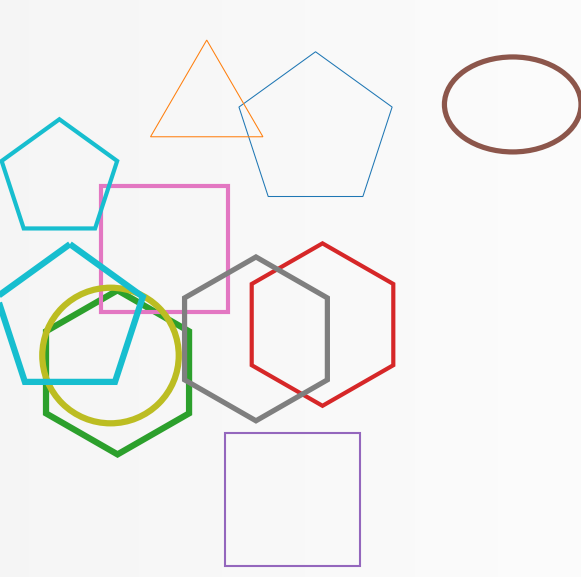[{"shape": "pentagon", "thickness": 0.5, "radius": 0.69, "center": [0.543, 0.771]}, {"shape": "triangle", "thickness": 0.5, "radius": 0.56, "center": [0.356, 0.818]}, {"shape": "hexagon", "thickness": 3, "radius": 0.71, "center": [0.202, 0.354]}, {"shape": "hexagon", "thickness": 2, "radius": 0.7, "center": [0.555, 0.437]}, {"shape": "square", "thickness": 1, "radius": 0.58, "center": [0.503, 0.134]}, {"shape": "oval", "thickness": 2.5, "radius": 0.59, "center": [0.882, 0.818]}, {"shape": "square", "thickness": 2, "radius": 0.55, "center": [0.282, 0.568]}, {"shape": "hexagon", "thickness": 2.5, "radius": 0.71, "center": [0.44, 0.412]}, {"shape": "circle", "thickness": 3, "radius": 0.59, "center": [0.19, 0.384]}, {"shape": "pentagon", "thickness": 2, "radius": 0.52, "center": [0.102, 0.688]}, {"shape": "pentagon", "thickness": 3, "radius": 0.66, "center": [0.12, 0.445]}]